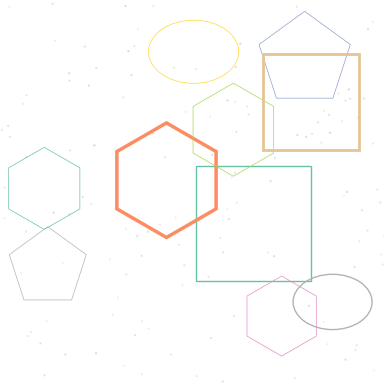[{"shape": "hexagon", "thickness": 0.5, "radius": 0.53, "center": [0.115, 0.511]}, {"shape": "square", "thickness": 1, "radius": 0.75, "center": [0.659, 0.42]}, {"shape": "hexagon", "thickness": 2.5, "radius": 0.74, "center": [0.432, 0.532]}, {"shape": "pentagon", "thickness": 0.5, "radius": 0.62, "center": [0.791, 0.846]}, {"shape": "hexagon", "thickness": 0.5, "radius": 0.52, "center": [0.732, 0.179]}, {"shape": "hexagon", "thickness": 0.5, "radius": 0.6, "center": [0.606, 0.663]}, {"shape": "oval", "thickness": 0.5, "radius": 0.59, "center": [0.503, 0.866]}, {"shape": "square", "thickness": 2, "radius": 0.62, "center": [0.807, 0.736]}, {"shape": "pentagon", "thickness": 0.5, "radius": 0.53, "center": [0.124, 0.306]}, {"shape": "oval", "thickness": 1, "radius": 0.51, "center": [0.864, 0.216]}]